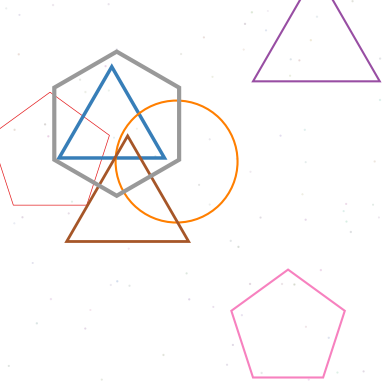[{"shape": "pentagon", "thickness": 0.5, "radius": 0.81, "center": [0.13, 0.598]}, {"shape": "triangle", "thickness": 2.5, "radius": 0.79, "center": [0.29, 0.669]}, {"shape": "triangle", "thickness": 1.5, "radius": 0.95, "center": [0.822, 0.884]}, {"shape": "circle", "thickness": 1.5, "radius": 0.79, "center": [0.459, 0.58]}, {"shape": "triangle", "thickness": 2, "radius": 0.91, "center": [0.332, 0.464]}, {"shape": "pentagon", "thickness": 1.5, "radius": 0.77, "center": [0.748, 0.145]}, {"shape": "hexagon", "thickness": 3, "radius": 0.94, "center": [0.303, 0.679]}]